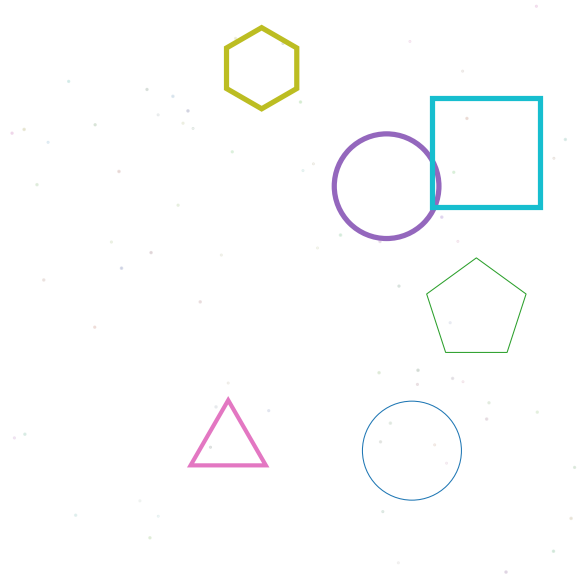[{"shape": "circle", "thickness": 0.5, "radius": 0.43, "center": [0.713, 0.219]}, {"shape": "pentagon", "thickness": 0.5, "radius": 0.45, "center": [0.825, 0.462]}, {"shape": "circle", "thickness": 2.5, "radius": 0.45, "center": [0.669, 0.677]}, {"shape": "triangle", "thickness": 2, "radius": 0.38, "center": [0.395, 0.231]}, {"shape": "hexagon", "thickness": 2.5, "radius": 0.35, "center": [0.453, 0.881]}, {"shape": "square", "thickness": 2.5, "radius": 0.47, "center": [0.842, 0.735]}]